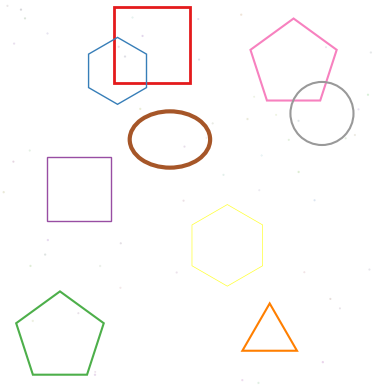[{"shape": "square", "thickness": 2, "radius": 0.49, "center": [0.394, 0.883]}, {"shape": "hexagon", "thickness": 1, "radius": 0.43, "center": [0.305, 0.816]}, {"shape": "pentagon", "thickness": 1.5, "radius": 0.6, "center": [0.156, 0.124]}, {"shape": "square", "thickness": 1, "radius": 0.41, "center": [0.205, 0.509]}, {"shape": "triangle", "thickness": 1.5, "radius": 0.41, "center": [0.7, 0.13]}, {"shape": "hexagon", "thickness": 0.5, "radius": 0.53, "center": [0.59, 0.363]}, {"shape": "oval", "thickness": 3, "radius": 0.52, "center": [0.441, 0.638]}, {"shape": "pentagon", "thickness": 1.5, "radius": 0.59, "center": [0.763, 0.834]}, {"shape": "circle", "thickness": 1.5, "radius": 0.41, "center": [0.836, 0.705]}]